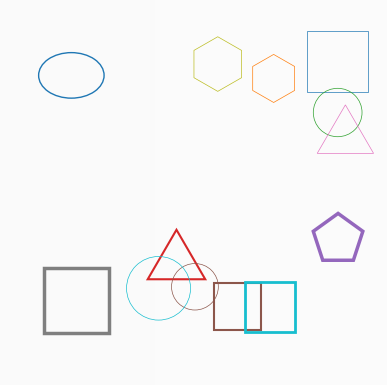[{"shape": "square", "thickness": 0.5, "radius": 0.39, "center": [0.872, 0.84]}, {"shape": "oval", "thickness": 1, "radius": 0.42, "center": [0.184, 0.804]}, {"shape": "hexagon", "thickness": 0.5, "radius": 0.31, "center": [0.706, 0.796]}, {"shape": "circle", "thickness": 0.5, "radius": 0.31, "center": [0.871, 0.708]}, {"shape": "triangle", "thickness": 1.5, "radius": 0.43, "center": [0.455, 0.317]}, {"shape": "pentagon", "thickness": 2.5, "radius": 0.34, "center": [0.872, 0.378]}, {"shape": "circle", "thickness": 0.5, "radius": 0.3, "center": [0.503, 0.255]}, {"shape": "square", "thickness": 1.5, "radius": 0.31, "center": [0.613, 0.203]}, {"shape": "triangle", "thickness": 0.5, "radius": 0.42, "center": [0.891, 0.644]}, {"shape": "square", "thickness": 2.5, "radius": 0.42, "center": [0.197, 0.218]}, {"shape": "hexagon", "thickness": 0.5, "radius": 0.35, "center": [0.562, 0.834]}, {"shape": "square", "thickness": 2, "radius": 0.33, "center": [0.696, 0.203]}, {"shape": "circle", "thickness": 0.5, "radius": 0.41, "center": [0.409, 0.251]}]